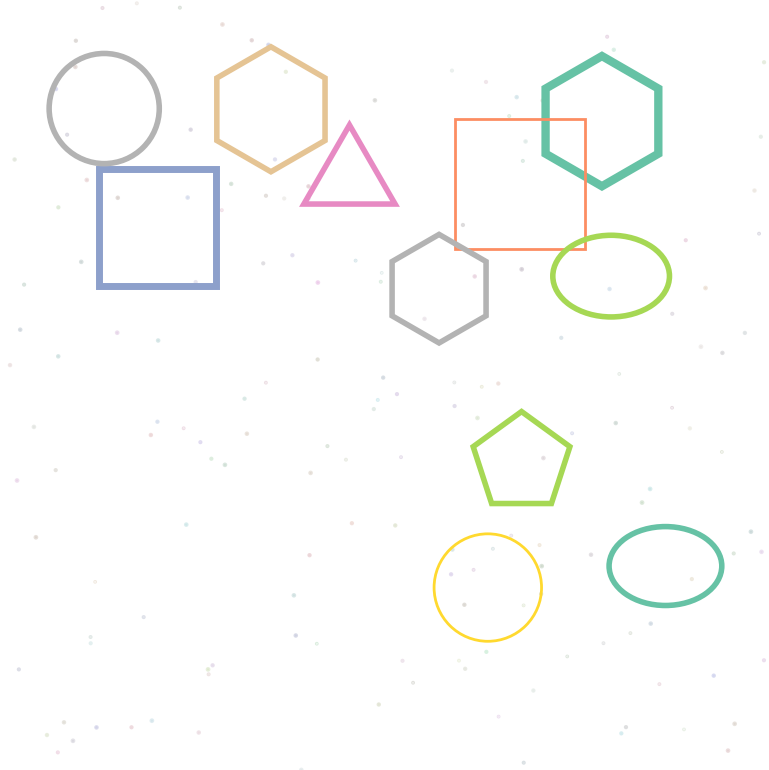[{"shape": "oval", "thickness": 2, "radius": 0.37, "center": [0.864, 0.265]}, {"shape": "hexagon", "thickness": 3, "radius": 0.42, "center": [0.782, 0.843]}, {"shape": "square", "thickness": 1, "radius": 0.42, "center": [0.676, 0.761]}, {"shape": "square", "thickness": 2.5, "radius": 0.38, "center": [0.205, 0.704]}, {"shape": "triangle", "thickness": 2, "radius": 0.34, "center": [0.454, 0.769]}, {"shape": "pentagon", "thickness": 2, "radius": 0.33, "center": [0.677, 0.399]}, {"shape": "oval", "thickness": 2, "radius": 0.38, "center": [0.794, 0.641]}, {"shape": "circle", "thickness": 1, "radius": 0.35, "center": [0.634, 0.237]}, {"shape": "hexagon", "thickness": 2, "radius": 0.41, "center": [0.352, 0.858]}, {"shape": "circle", "thickness": 2, "radius": 0.36, "center": [0.135, 0.859]}, {"shape": "hexagon", "thickness": 2, "radius": 0.35, "center": [0.57, 0.625]}]